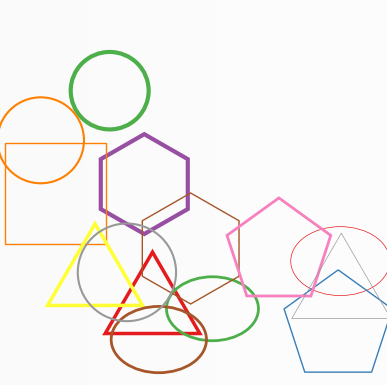[{"shape": "triangle", "thickness": 2.5, "radius": 0.71, "center": [0.394, 0.204]}, {"shape": "oval", "thickness": 0.5, "radius": 0.64, "center": [0.878, 0.322]}, {"shape": "pentagon", "thickness": 1, "radius": 0.73, "center": [0.873, 0.152]}, {"shape": "circle", "thickness": 3, "radius": 0.5, "center": [0.283, 0.764]}, {"shape": "oval", "thickness": 2, "radius": 0.59, "center": [0.548, 0.198]}, {"shape": "hexagon", "thickness": 3, "radius": 0.65, "center": [0.372, 0.522]}, {"shape": "circle", "thickness": 1.5, "radius": 0.56, "center": [0.105, 0.636]}, {"shape": "square", "thickness": 1, "radius": 0.65, "center": [0.144, 0.498]}, {"shape": "triangle", "thickness": 2.5, "radius": 0.71, "center": [0.245, 0.277]}, {"shape": "oval", "thickness": 2, "radius": 0.61, "center": [0.41, 0.118]}, {"shape": "hexagon", "thickness": 1, "radius": 0.72, "center": [0.492, 0.355]}, {"shape": "pentagon", "thickness": 2, "radius": 0.7, "center": [0.72, 0.345]}, {"shape": "circle", "thickness": 1.5, "radius": 0.63, "center": [0.328, 0.293]}, {"shape": "triangle", "thickness": 0.5, "radius": 0.74, "center": [0.881, 0.247]}]